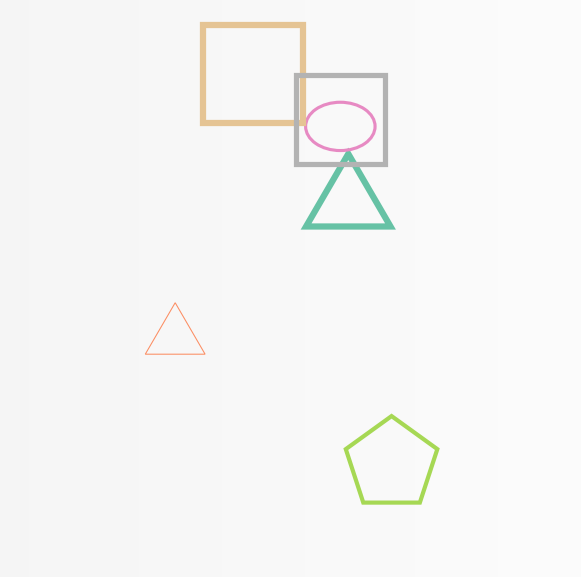[{"shape": "triangle", "thickness": 3, "radius": 0.42, "center": [0.599, 0.649]}, {"shape": "triangle", "thickness": 0.5, "radius": 0.3, "center": [0.301, 0.416]}, {"shape": "oval", "thickness": 1.5, "radius": 0.3, "center": [0.586, 0.78]}, {"shape": "pentagon", "thickness": 2, "radius": 0.41, "center": [0.674, 0.196]}, {"shape": "square", "thickness": 3, "radius": 0.43, "center": [0.435, 0.871]}, {"shape": "square", "thickness": 2.5, "radius": 0.38, "center": [0.586, 0.793]}]